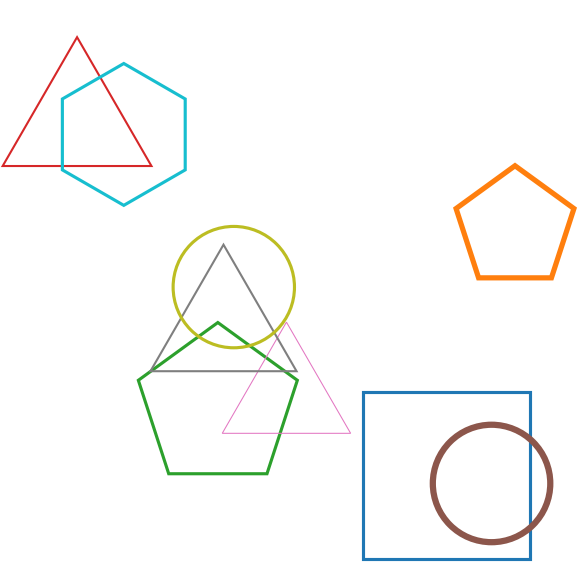[{"shape": "square", "thickness": 1.5, "radius": 0.72, "center": [0.773, 0.175]}, {"shape": "pentagon", "thickness": 2.5, "radius": 0.54, "center": [0.892, 0.605]}, {"shape": "pentagon", "thickness": 1.5, "radius": 0.72, "center": [0.377, 0.296]}, {"shape": "triangle", "thickness": 1, "radius": 0.74, "center": [0.133, 0.786]}, {"shape": "circle", "thickness": 3, "radius": 0.51, "center": [0.851, 0.162]}, {"shape": "triangle", "thickness": 0.5, "radius": 0.64, "center": [0.496, 0.313]}, {"shape": "triangle", "thickness": 1, "radius": 0.73, "center": [0.387, 0.429]}, {"shape": "circle", "thickness": 1.5, "radius": 0.53, "center": [0.405, 0.502]}, {"shape": "hexagon", "thickness": 1.5, "radius": 0.61, "center": [0.214, 0.766]}]